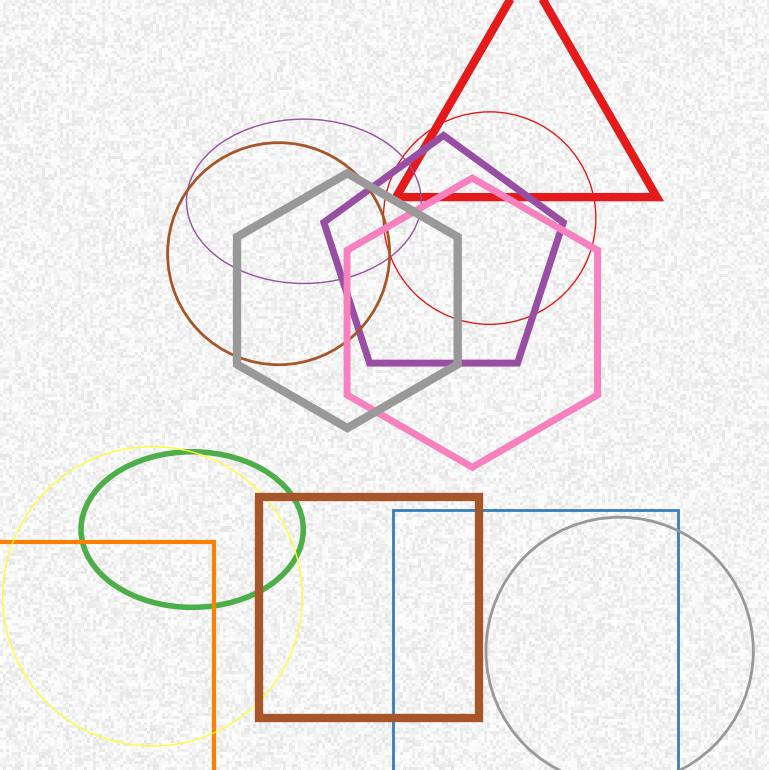[{"shape": "circle", "thickness": 0.5, "radius": 0.69, "center": [0.636, 0.717]}, {"shape": "triangle", "thickness": 3, "radius": 0.98, "center": [0.684, 0.842]}, {"shape": "square", "thickness": 1, "radius": 0.93, "center": [0.695, 0.153]}, {"shape": "oval", "thickness": 2, "radius": 0.72, "center": [0.25, 0.312]}, {"shape": "pentagon", "thickness": 2.5, "radius": 0.82, "center": [0.576, 0.661]}, {"shape": "oval", "thickness": 0.5, "radius": 0.76, "center": [0.395, 0.739]}, {"shape": "square", "thickness": 1.5, "radius": 0.87, "center": [0.105, 0.123]}, {"shape": "circle", "thickness": 0.5, "radius": 0.97, "center": [0.198, 0.226]}, {"shape": "circle", "thickness": 1, "radius": 0.72, "center": [0.362, 0.671]}, {"shape": "square", "thickness": 3, "radius": 0.72, "center": [0.479, 0.211]}, {"shape": "hexagon", "thickness": 2.5, "radius": 0.94, "center": [0.613, 0.581]}, {"shape": "hexagon", "thickness": 3, "radius": 0.83, "center": [0.451, 0.61]}, {"shape": "circle", "thickness": 1, "radius": 0.87, "center": [0.805, 0.155]}]